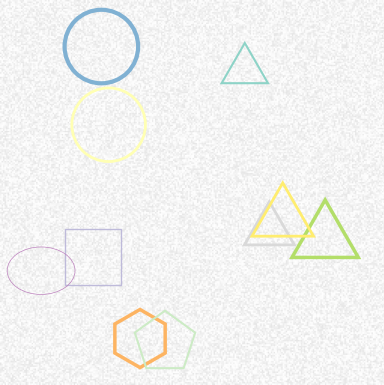[{"shape": "triangle", "thickness": 1.5, "radius": 0.35, "center": [0.636, 0.819]}, {"shape": "circle", "thickness": 2, "radius": 0.48, "center": [0.282, 0.676]}, {"shape": "square", "thickness": 1, "radius": 0.37, "center": [0.241, 0.333]}, {"shape": "circle", "thickness": 3, "radius": 0.48, "center": [0.263, 0.879]}, {"shape": "hexagon", "thickness": 2.5, "radius": 0.38, "center": [0.364, 0.121]}, {"shape": "triangle", "thickness": 2.5, "radius": 0.5, "center": [0.845, 0.381]}, {"shape": "triangle", "thickness": 2, "radius": 0.37, "center": [0.7, 0.401]}, {"shape": "oval", "thickness": 0.5, "radius": 0.44, "center": [0.107, 0.297]}, {"shape": "pentagon", "thickness": 1.5, "radius": 0.41, "center": [0.429, 0.11]}, {"shape": "triangle", "thickness": 2, "radius": 0.46, "center": [0.734, 0.433]}]